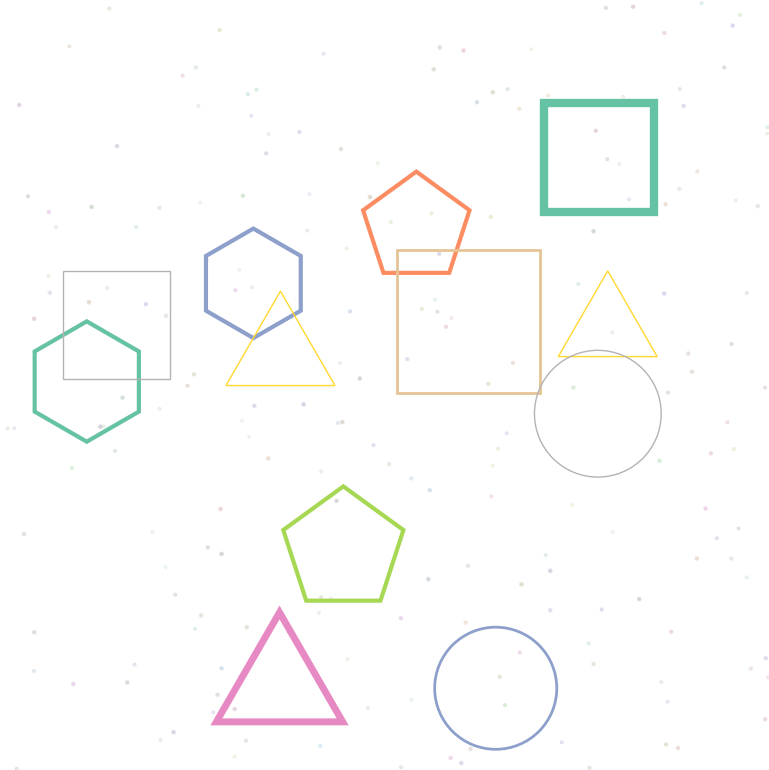[{"shape": "hexagon", "thickness": 1.5, "radius": 0.39, "center": [0.113, 0.505]}, {"shape": "square", "thickness": 3, "radius": 0.35, "center": [0.778, 0.796]}, {"shape": "pentagon", "thickness": 1.5, "radius": 0.36, "center": [0.541, 0.704]}, {"shape": "hexagon", "thickness": 1.5, "radius": 0.36, "center": [0.329, 0.632]}, {"shape": "circle", "thickness": 1, "radius": 0.4, "center": [0.644, 0.106]}, {"shape": "triangle", "thickness": 2.5, "radius": 0.47, "center": [0.363, 0.11]}, {"shape": "pentagon", "thickness": 1.5, "radius": 0.41, "center": [0.446, 0.286]}, {"shape": "triangle", "thickness": 0.5, "radius": 0.41, "center": [0.364, 0.54]}, {"shape": "triangle", "thickness": 0.5, "radius": 0.37, "center": [0.789, 0.574]}, {"shape": "square", "thickness": 1, "radius": 0.46, "center": [0.609, 0.583]}, {"shape": "circle", "thickness": 0.5, "radius": 0.41, "center": [0.776, 0.463]}, {"shape": "square", "thickness": 0.5, "radius": 0.35, "center": [0.151, 0.578]}]